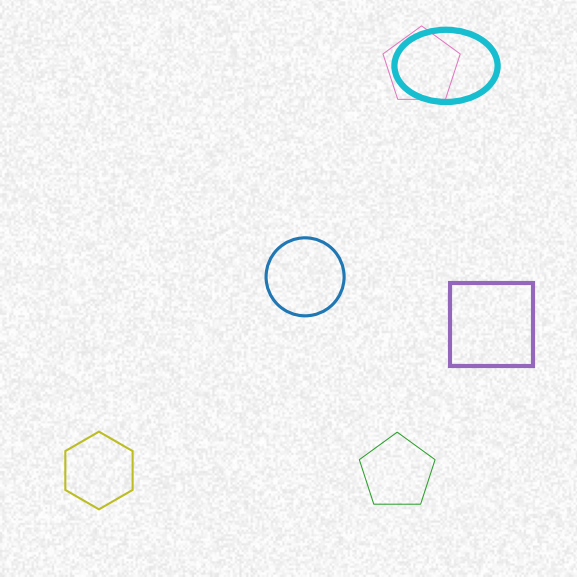[{"shape": "circle", "thickness": 1.5, "radius": 0.34, "center": [0.528, 0.52]}, {"shape": "pentagon", "thickness": 0.5, "radius": 0.34, "center": [0.688, 0.182]}, {"shape": "square", "thickness": 2, "radius": 0.36, "center": [0.851, 0.437]}, {"shape": "pentagon", "thickness": 0.5, "radius": 0.35, "center": [0.73, 0.884]}, {"shape": "hexagon", "thickness": 1, "radius": 0.34, "center": [0.171, 0.184]}, {"shape": "oval", "thickness": 3, "radius": 0.45, "center": [0.772, 0.885]}]